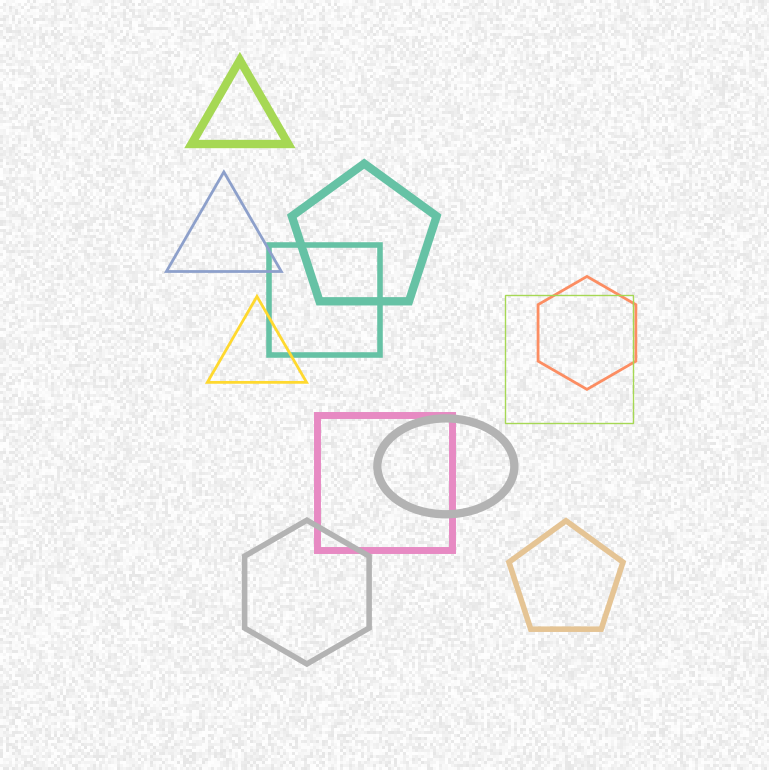[{"shape": "pentagon", "thickness": 3, "radius": 0.49, "center": [0.473, 0.689]}, {"shape": "square", "thickness": 2, "radius": 0.36, "center": [0.421, 0.611]}, {"shape": "hexagon", "thickness": 1, "radius": 0.37, "center": [0.762, 0.568]}, {"shape": "triangle", "thickness": 1, "radius": 0.43, "center": [0.291, 0.691]}, {"shape": "square", "thickness": 2.5, "radius": 0.44, "center": [0.499, 0.373]}, {"shape": "square", "thickness": 0.5, "radius": 0.42, "center": [0.739, 0.534]}, {"shape": "triangle", "thickness": 3, "radius": 0.36, "center": [0.312, 0.849]}, {"shape": "triangle", "thickness": 1, "radius": 0.37, "center": [0.334, 0.541]}, {"shape": "pentagon", "thickness": 2, "radius": 0.39, "center": [0.735, 0.246]}, {"shape": "hexagon", "thickness": 2, "radius": 0.47, "center": [0.399, 0.231]}, {"shape": "oval", "thickness": 3, "radius": 0.44, "center": [0.579, 0.394]}]